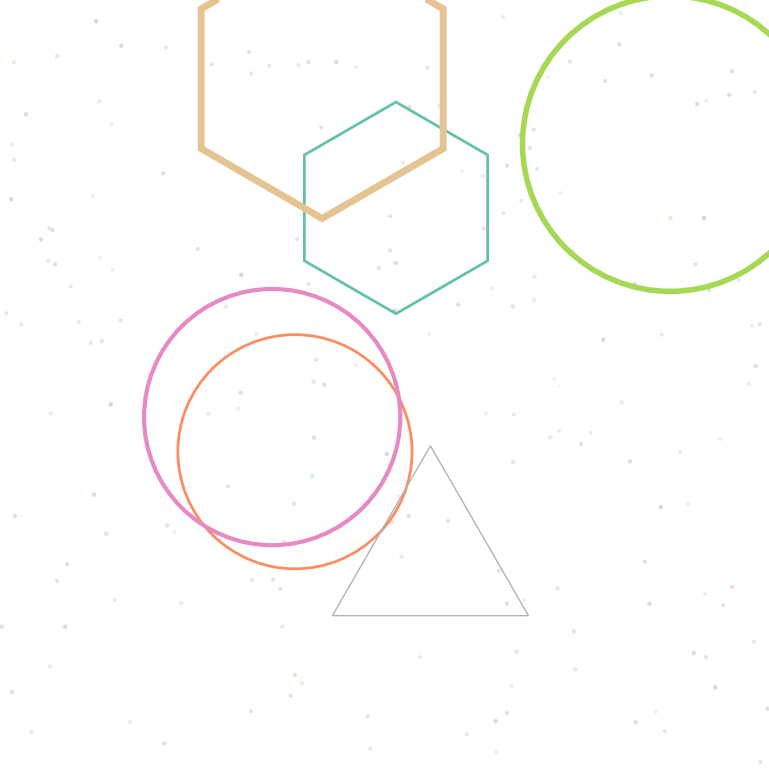[{"shape": "hexagon", "thickness": 1, "radius": 0.69, "center": [0.514, 0.73]}, {"shape": "circle", "thickness": 1, "radius": 0.76, "center": [0.383, 0.413]}, {"shape": "circle", "thickness": 1.5, "radius": 0.83, "center": [0.354, 0.458]}, {"shape": "circle", "thickness": 2, "radius": 0.96, "center": [0.87, 0.813]}, {"shape": "hexagon", "thickness": 2.5, "radius": 0.91, "center": [0.418, 0.898]}, {"shape": "triangle", "thickness": 0.5, "radius": 0.74, "center": [0.559, 0.274]}]